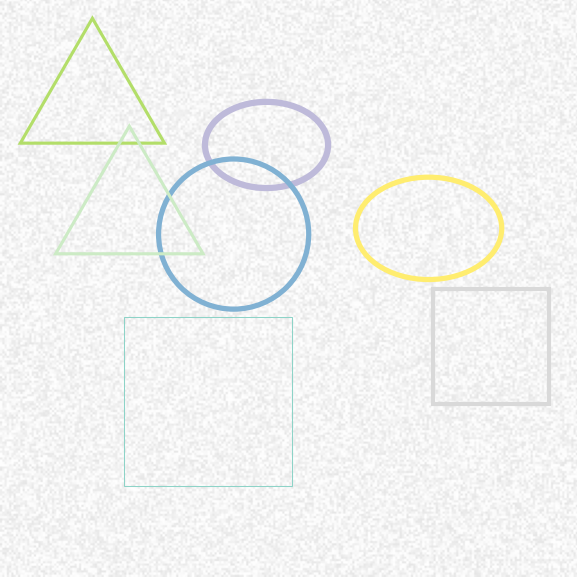[{"shape": "square", "thickness": 0.5, "radius": 0.73, "center": [0.36, 0.304]}, {"shape": "oval", "thickness": 3, "radius": 0.53, "center": [0.462, 0.748]}, {"shape": "circle", "thickness": 2.5, "radius": 0.65, "center": [0.405, 0.594]}, {"shape": "triangle", "thickness": 1.5, "radius": 0.72, "center": [0.16, 0.823]}, {"shape": "square", "thickness": 2, "radius": 0.5, "center": [0.851, 0.399]}, {"shape": "triangle", "thickness": 1.5, "radius": 0.74, "center": [0.224, 0.633]}, {"shape": "oval", "thickness": 2.5, "radius": 0.63, "center": [0.742, 0.604]}]